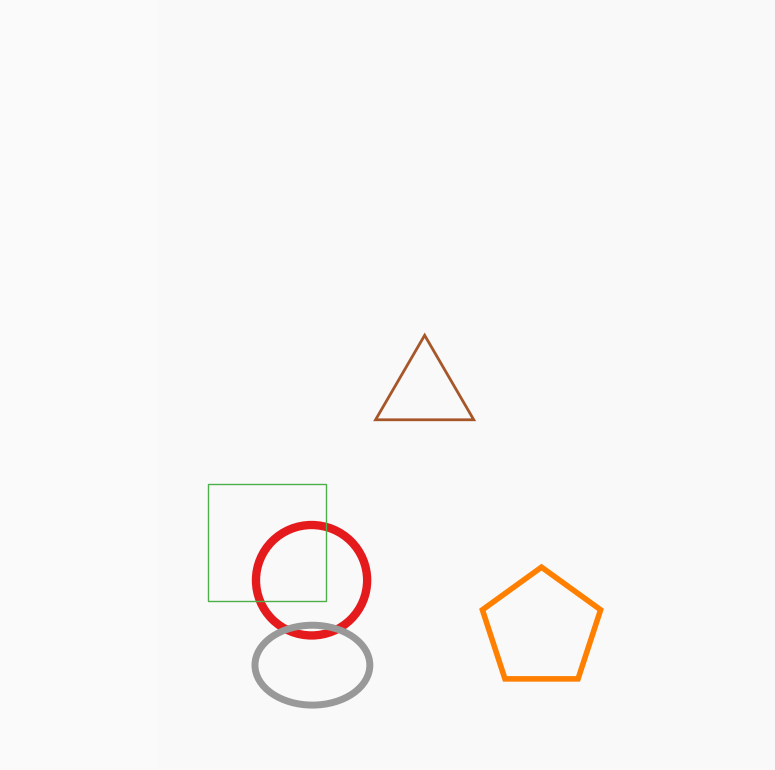[{"shape": "circle", "thickness": 3, "radius": 0.36, "center": [0.402, 0.246]}, {"shape": "square", "thickness": 0.5, "radius": 0.38, "center": [0.344, 0.296]}, {"shape": "pentagon", "thickness": 2, "radius": 0.4, "center": [0.699, 0.183]}, {"shape": "triangle", "thickness": 1, "radius": 0.37, "center": [0.548, 0.491]}, {"shape": "oval", "thickness": 2.5, "radius": 0.37, "center": [0.403, 0.136]}]